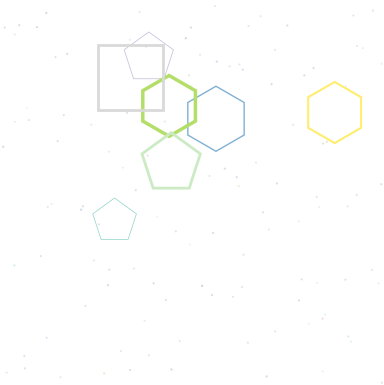[{"shape": "pentagon", "thickness": 0.5, "radius": 0.3, "center": [0.298, 0.426]}, {"shape": "pentagon", "thickness": 0.5, "radius": 0.34, "center": [0.386, 0.85]}, {"shape": "hexagon", "thickness": 1, "radius": 0.42, "center": [0.561, 0.692]}, {"shape": "hexagon", "thickness": 2.5, "radius": 0.39, "center": [0.439, 0.725]}, {"shape": "square", "thickness": 2, "radius": 0.42, "center": [0.339, 0.799]}, {"shape": "pentagon", "thickness": 2, "radius": 0.4, "center": [0.445, 0.576]}, {"shape": "hexagon", "thickness": 1.5, "radius": 0.4, "center": [0.869, 0.708]}]